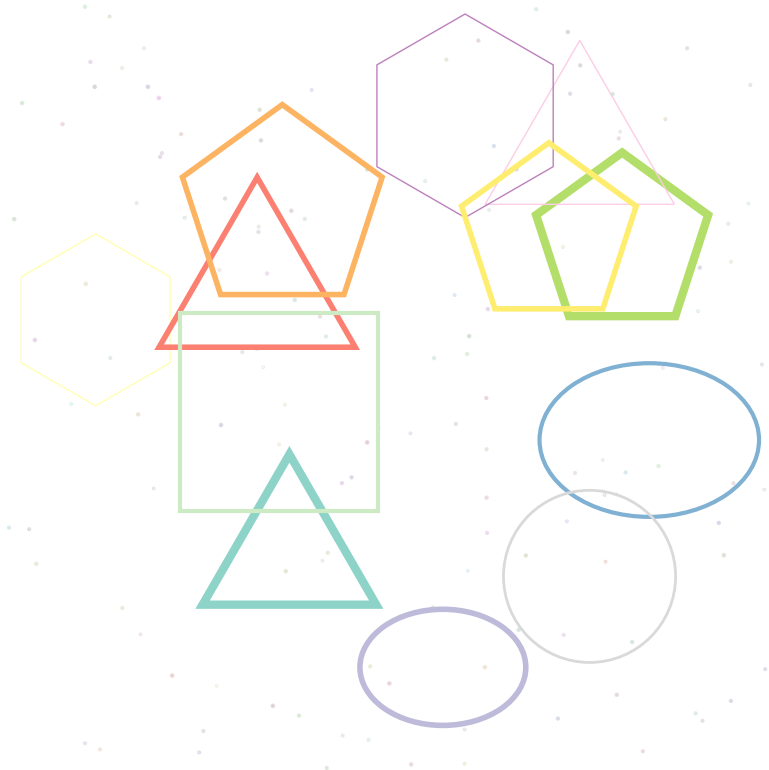[{"shape": "triangle", "thickness": 3, "radius": 0.65, "center": [0.376, 0.28]}, {"shape": "hexagon", "thickness": 0.5, "radius": 0.56, "center": [0.124, 0.585]}, {"shape": "oval", "thickness": 2, "radius": 0.54, "center": [0.575, 0.133]}, {"shape": "triangle", "thickness": 2, "radius": 0.74, "center": [0.334, 0.623]}, {"shape": "oval", "thickness": 1.5, "radius": 0.71, "center": [0.843, 0.429]}, {"shape": "pentagon", "thickness": 2, "radius": 0.68, "center": [0.367, 0.728]}, {"shape": "pentagon", "thickness": 3, "radius": 0.59, "center": [0.808, 0.684]}, {"shape": "triangle", "thickness": 0.5, "radius": 0.71, "center": [0.753, 0.806]}, {"shape": "circle", "thickness": 1, "radius": 0.56, "center": [0.766, 0.251]}, {"shape": "hexagon", "thickness": 0.5, "radius": 0.66, "center": [0.604, 0.85]}, {"shape": "square", "thickness": 1.5, "radius": 0.64, "center": [0.362, 0.465]}, {"shape": "pentagon", "thickness": 2, "radius": 0.6, "center": [0.713, 0.695]}]